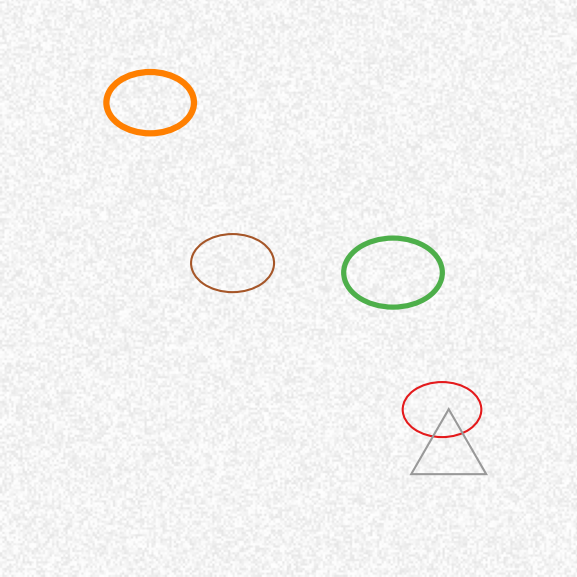[{"shape": "oval", "thickness": 1, "radius": 0.34, "center": [0.765, 0.29]}, {"shape": "oval", "thickness": 2.5, "radius": 0.43, "center": [0.681, 0.527]}, {"shape": "oval", "thickness": 3, "radius": 0.38, "center": [0.26, 0.821]}, {"shape": "oval", "thickness": 1, "radius": 0.36, "center": [0.403, 0.544]}, {"shape": "triangle", "thickness": 1, "radius": 0.38, "center": [0.777, 0.216]}]